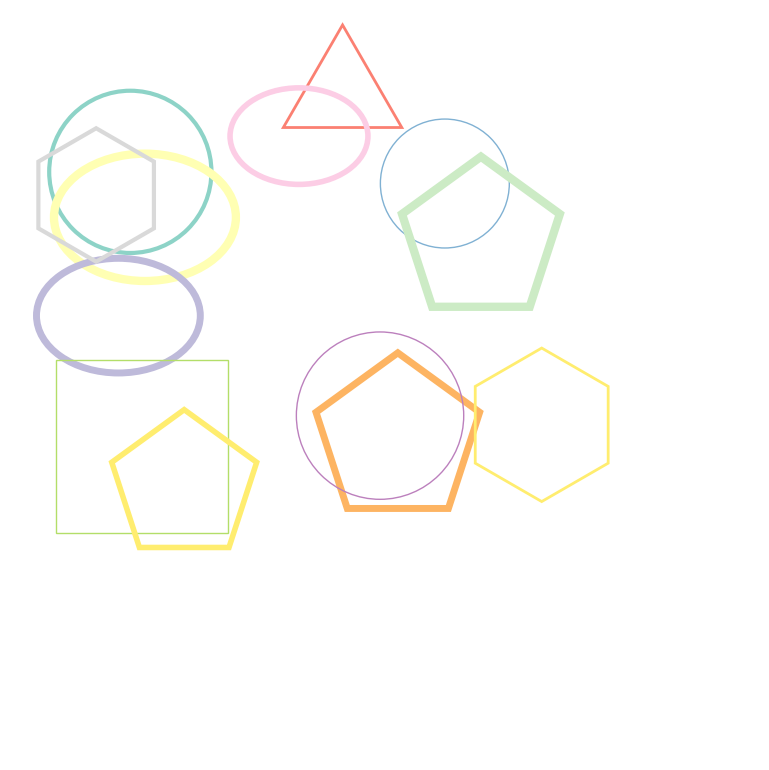[{"shape": "circle", "thickness": 1.5, "radius": 0.53, "center": [0.169, 0.777]}, {"shape": "oval", "thickness": 3, "radius": 0.59, "center": [0.188, 0.718]}, {"shape": "oval", "thickness": 2.5, "radius": 0.53, "center": [0.154, 0.59]}, {"shape": "triangle", "thickness": 1, "radius": 0.44, "center": [0.445, 0.879]}, {"shape": "circle", "thickness": 0.5, "radius": 0.42, "center": [0.578, 0.762]}, {"shape": "pentagon", "thickness": 2.5, "radius": 0.56, "center": [0.517, 0.43]}, {"shape": "square", "thickness": 0.5, "radius": 0.56, "center": [0.184, 0.42]}, {"shape": "oval", "thickness": 2, "radius": 0.45, "center": [0.388, 0.823]}, {"shape": "hexagon", "thickness": 1.5, "radius": 0.43, "center": [0.125, 0.747]}, {"shape": "circle", "thickness": 0.5, "radius": 0.54, "center": [0.494, 0.46]}, {"shape": "pentagon", "thickness": 3, "radius": 0.54, "center": [0.625, 0.689]}, {"shape": "hexagon", "thickness": 1, "radius": 0.5, "center": [0.704, 0.448]}, {"shape": "pentagon", "thickness": 2, "radius": 0.49, "center": [0.239, 0.369]}]